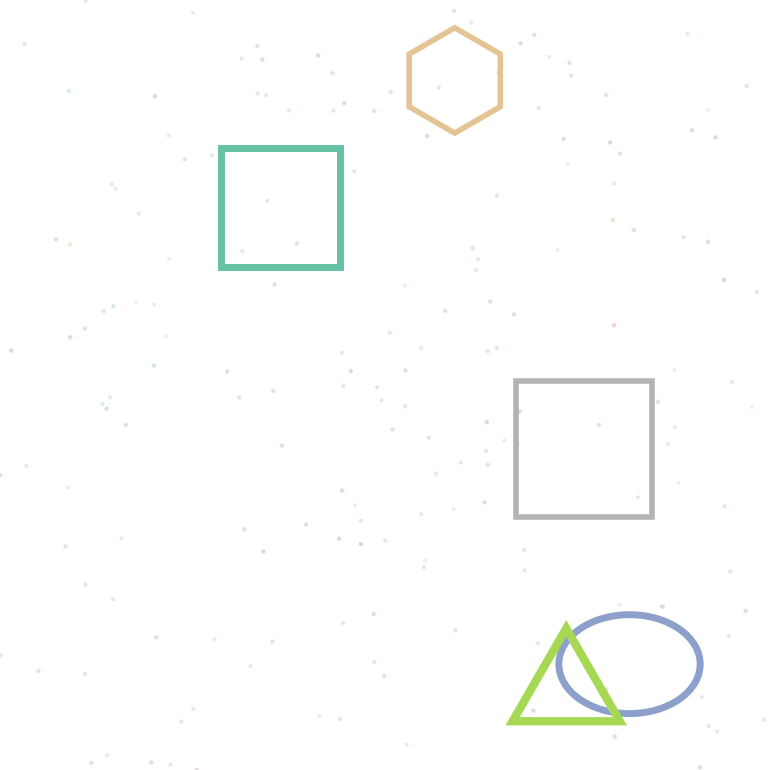[{"shape": "square", "thickness": 2.5, "radius": 0.39, "center": [0.364, 0.73]}, {"shape": "oval", "thickness": 2.5, "radius": 0.46, "center": [0.818, 0.137]}, {"shape": "triangle", "thickness": 3, "radius": 0.4, "center": [0.735, 0.104]}, {"shape": "hexagon", "thickness": 2, "radius": 0.34, "center": [0.591, 0.896]}, {"shape": "square", "thickness": 2, "radius": 0.44, "center": [0.758, 0.416]}]